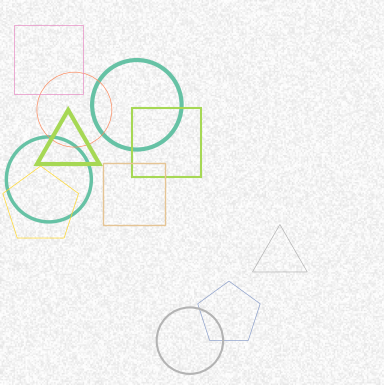[{"shape": "circle", "thickness": 3, "radius": 0.58, "center": [0.355, 0.728]}, {"shape": "circle", "thickness": 2.5, "radius": 0.55, "center": [0.127, 0.534]}, {"shape": "circle", "thickness": 0.5, "radius": 0.49, "center": [0.193, 0.715]}, {"shape": "pentagon", "thickness": 0.5, "radius": 0.43, "center": [0.595, 0.185]}, {"shape": "square", "thickness": 0.5, "radius": 0.45, "center": [0.126, 0.846]}, {"shape": "square", "thickness": 1.5, "radius": 0.45, "center": [0.433, 0.63]}, {"shape": "triangle", "thickness": 3, "radius": 0.47, "center": [0.177, 0.621]}, {"shape": "pentagon", "thickness": 0.5, "radius": 0.52, "center": [0.106, 0.465]}, {"shape": "square", "thickness": 1, "radius": 0.4, "center": [0.349, 0.495]}, {"shape": "triangle", "thickness": 0.5, "radius": 0.41, "center": [0.727, 0.335]}, {"shape": "circle", "thickness": 1.5, "radius": 0.43, "center": [0.493, 0.115]}]